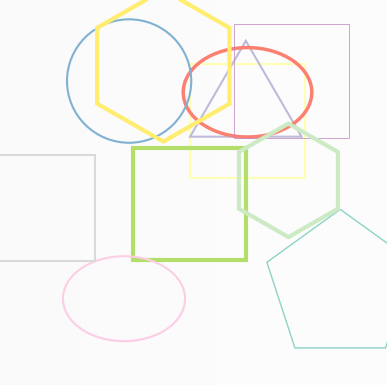[{"shape": "pentagon", "thickness": 1, "radius": 1.0, "center": [0.878, 0.257]}, {"shape": "square", "thickness": 1.5, "radius": 0.74, "center": [0.639, 0.687]}, {"shape": "triangle", "thickness": 1.5, "radius": 0.83, "center": [0.634, 0.728]}, {"shape": "oval", "thickness": 2.5, "radius": 0.83, "center": [0.639, 0.76]}, {"shape": "circle", "thickness": 1.5, "radius": 0.8, "center": [0.333, 0.79]}, {"shape": "square", "thickness": 3, "radius": 0.73, "center": [0.488, 0.471]}, {"shape": "oval", "thickness": 1.5, "radius": 0.79, "center": [0.32, 0.224]}, {"shape": "square", "thickness": 1.5, "radius": 0.69, "center": [0.107, 0.46]}, {"shape": "square", "thickness": 0.5, "radius": 0.74, "center": [0.752, 0.789]}, {"shape": "hexagon", "thickness": 3, "radius": 0.74, "center": [0.744, 0.532]}, {"shape": "hexagon", "thickness": 3, "radius": 0.99, "center": [0.422, 0.829]}]